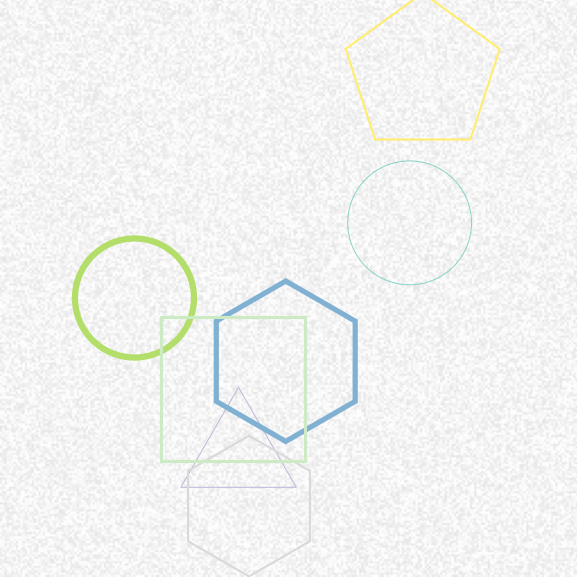[{"shape": "circle", "thickness": 0.5, "radius": 0.54, "center": [0.709, 0.613]}, {"shape": "triangle", "thickness": 0.5, "radius": 0.58, "center": [0.413, 0.213]}, {"shape": "hexagon", "thickness": 2.5, "radius": 0.69, "center": [0.495, 0.374]}, {"shape": "circle", "thickness": 3, "radius": 0.52, "center": [0.233, 0.483]}, {"shape": "hexagon", "thickness": 1, "radius": 0.61, "center": [0.431, 0.123]}, {"shape": "square", "thickness": 1.5, "radius": 0.62, "center": [0.404, 0.325]}, {"shape": "pentagon", "thickness": 1, "radius": 0.7, "center": [0.732, 0.871]}]